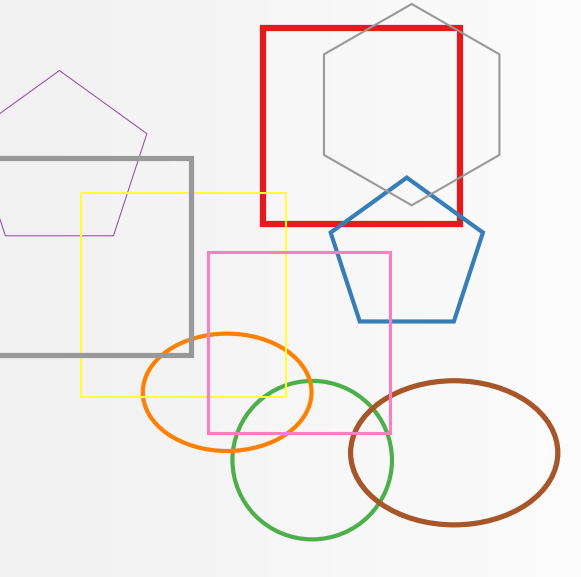[{"shape": "square", "thickness": 3, "radius": 0.85, "center": [0.622, 0.781]}, {"shape": "pentagon", "thickness": 2, "radius": 0.69, "center": [0.7, 0.554]}, {"shape": "circle", "thickness": 2, "radius": 0.69, "center": [0.537, 0.202]}, {"shape": "pentagon", "thickness": 0.5, "radius": 0.79, "center": [0.102, 0.719]}, {"shape": "oval", "thickness": 2, "radius": 0.73, "center": [0.391, 0.32]}, {"shape": "square", "thickness": 1, "radius": 0.88, "center": [0.315, 0.488]}, {"shape": "oval", "thickness": 2.5, "radius": 0.89, "center": [0.781, 0.215]}, {"shape": "square", "thickness": 1.5, "radius": 0.79, "center": [0.514, 0.406]}, {"shape": "square", "thickness": 2.5, "radius": 0.85, "center": [0.159, 0.555]}, {"shape": "hexagon", "thickness": 1, "radius": 0.87, "center": [0.708, 0.818]}]